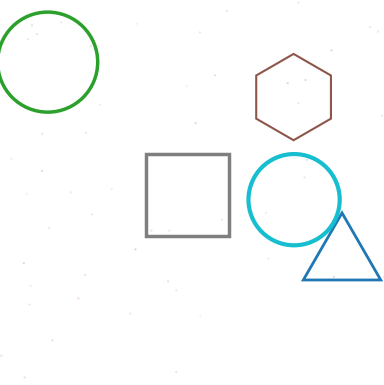[{"shape": "triangle", "thickness": 2, "radius": 0.58, "center": [0.888, 0.331]}, {"shape": "circle", "thickness": 2.5, "radius": 0.65, "center": [0.124, 0.839]}, {"shape": "hexagon", "thickness": 1.5, "radius": 0.56, "center": [0.763, 0.748]}, {"shape": "square", "thickness": 2.5, "radius": 0.53, "center": [0.487, 0.494]}, {"shape": "circle", "thickness": 3, "radius": 0.59, "center": [0.764, 0.481]}]